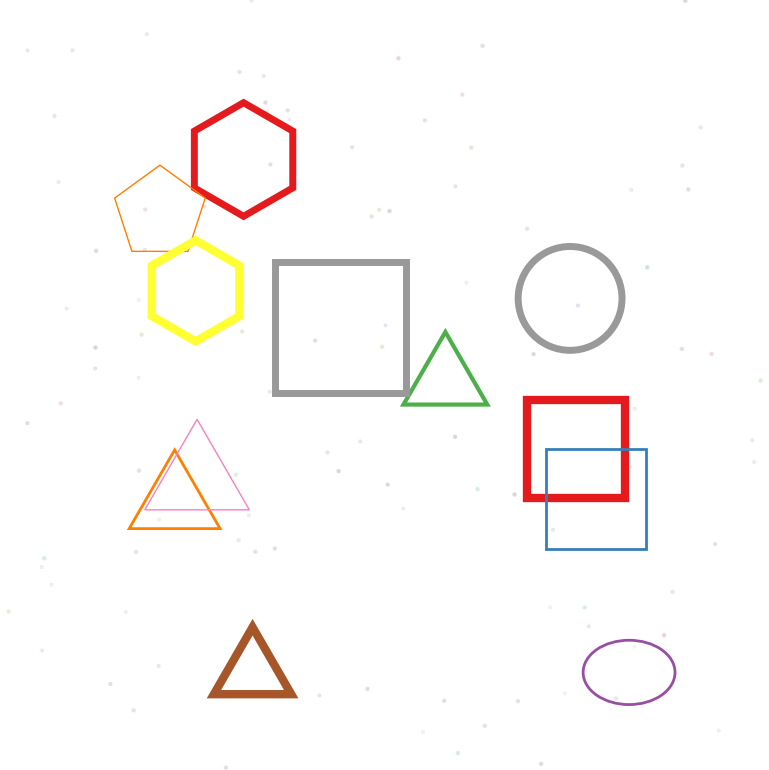[{"shape": "square", "thickness": 3, "radius": 0.32, "center": [0.749, 0.417]}, {"shape": "hexagon", "thickness": 2.5, "radius": 0.37, "center": [0.316, 0.793]}, {"shape": "square", "thickness": 1, "radius": 0.33, "center": [0.774, 0.352]}, {"shape": "triangle", "thickness": 1.5, "radius": 0.31, "center": [0.578, 0.506]}, {"shape": "oval", "thickness": 1, "radius": 0.3, "center": [0.817, 0.127]}, {"shape": "triangle", "thickness": 1, "radius": 0.34, "center": [0.227, 0.348]}, {"shape": "pentagon", "thickness": 0.5, "radius": 0.31, "center": [0.208, 0.724]}, {"shape": "hexagon", "thickness": 3, "radius": 0.33, "center": [0.254, 0.622]}, {"shape": "triangle", "thickness": 3, "radius": 0.29, "center": [0.328, 0.127]}, {"shape": "triangle", "thickness": 0.5, "radius": 0.39, "center": [0.256, 0.377]}, {"shape": "square", "thickness": 2.5, "radius": 0.43, "center": [0.442, 0.575]}, {"shape": "circle", "thickness": 2.5, "radius": 0.34, "center": [0.74, 0.612]}]